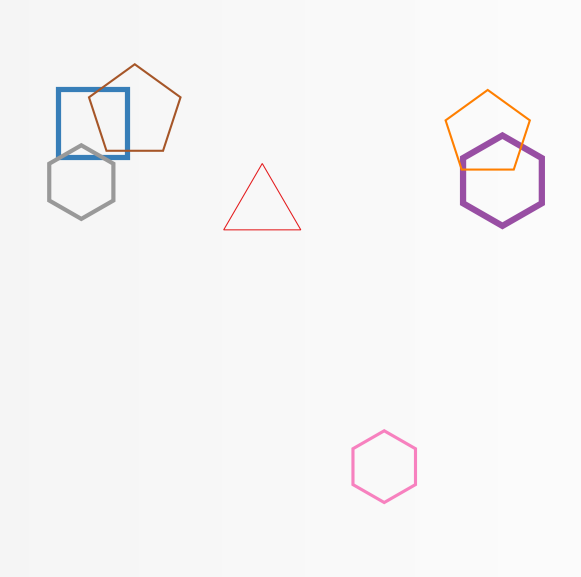[{"shape": "triangle", "thickness": 0.5, "radius": 0.38, "center": [0.451, 0.639]}, {"shape": "square", "thickness": 2.5, "radius": 0.29, "center": [0.159, 0.787]}, {"shape": "hexagon", "thickness": 3, "radius": 0.39, "center": [0.864, 0.686]}, {"shape": "pentagon", "thickness": 1, "radius": 0.38, "center": [0.839, 0.767]}, {"shape": "pentagon", "thickness": 1, "radius": 0.41, "center": [0.232, 0.805]}, {"shape": "hexagon", "thickness": 1.5, "radius": 0.31, "center": [0.661, 0.191]}, {"shape": "hexagon", "thickness": 2, "radius": 0.32, "center": [0.14, 0.684]}]